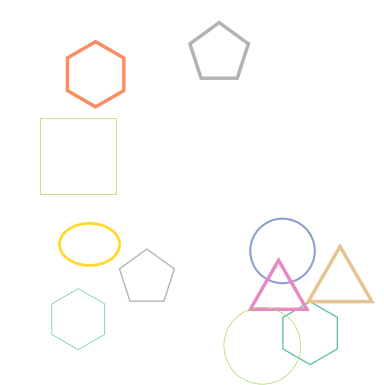[{"shape": "hexagon", "thickness": 1, "radius": 0.41, "center": [0.805, 0.135]}, {"shape": "hexagon", "thickness": 0.5, "radius": 0.4, "center": [0.203, 0.171]}, {"shape": "hexagon", "thickness": 2.5, "radius": 0.42, "center": [0.248, 0.807]}, {"shape": "circle", "thickness": 1.5, "radius": 0.42, "center": [0.734, 0.348]}, {"shape": "triangle", "thickness": 2.5, "radius": 0.42, "center": [0.724, 0.239]}, {"shape": "circle", "thickness": 0.5, "radius": 0.5, "center": [0.681, 0.102]}, {"shape": "square", "thickness": 0.5, "radius": 0.49, "center": [0.203, 0.595]}, {"shape": "oval", "thickness": 2, "radius": 0.39, "center": [0.233, 0.365]}, {"shape": "triangle", "thickness": 2.5, "radius": 0.48, "center": [0.883, 0.264]}, {"shape": "pentagon", "thickness": 2.5, "radius": 0.4, "center": [0.569, 0.862]}, {"shape": "pentagon", "thickness": 1, "radius": 0.37, "center": [0.382, 0.278]}]